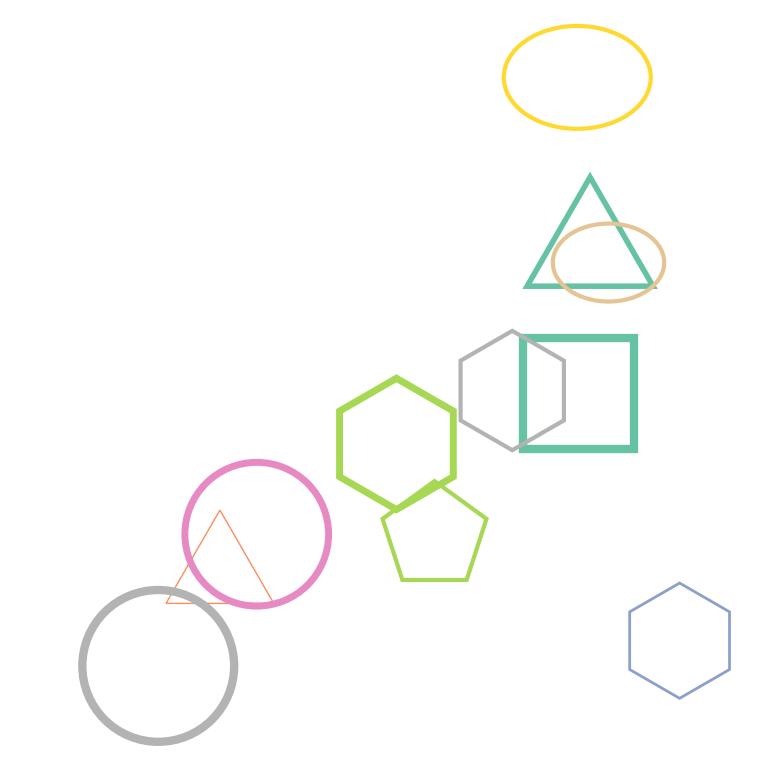[{"shape": "square", "thickness": 3, "radius": 0.36, "center": [0.752, 0.489]}, {"shape": "triangle", "thickness": 2, "radius": 0.47, "center": [0.766, 0.676]}, {"shape": "triangle", "thickness": 0.5, "radius": 0.4, "center": [0.286, 0.257]}, {"shape": "hexagon", "thickness": 1, "radius": 0.37, "center": [0.883, 0.168]}, {"shape": "circle", "thickness": 2.5, "radius": 0.47, "center": [0.333, 0.306]}, {"shape": "hexagon", "thickness": 2.5, "radius": 0.43, "center": [0.515, 0.423]}, {"shape": "pentagon", "thickness": 1.5, "radius": 0.35, "center": [0.564, 0.304]}, {"shape": "oval", "thickness": 1.5, "radius": 0.48, "center": [0.75, 0.899]}, {"shape": "oval", "thickness": 1.5, "radius": 0.36, "center": [0.79, 0.659]}, {"shape": "circle", "thickness": 3, "radius": 0.49, "center": [0.206, 0.135]}, {"shape": "hexagon", "thickness": 1.5, "radius": 0.39, "center": [0.665, 0.493]}]